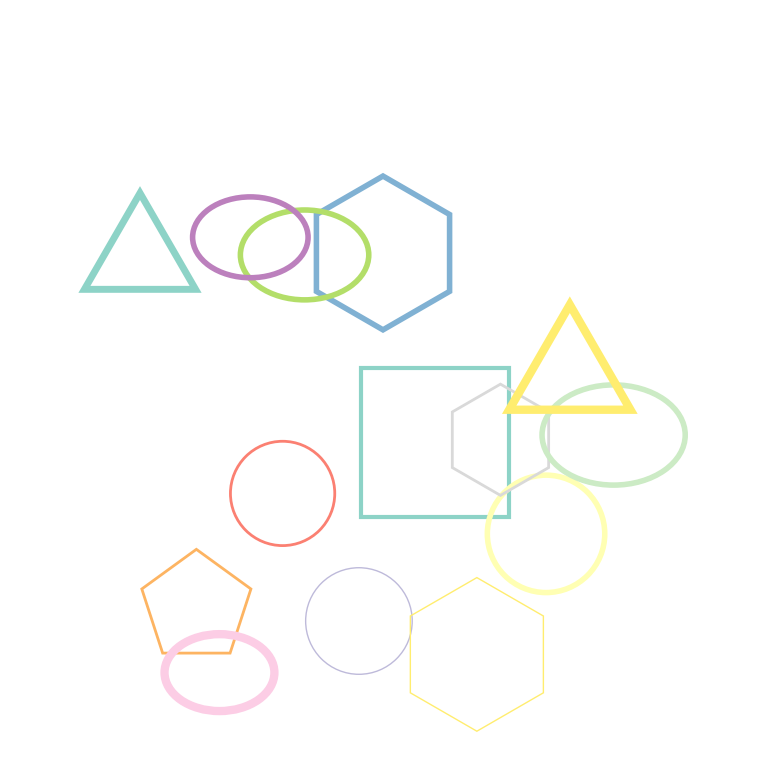[{"shape": "triangle", "thickness": 2.5, "radius": 0.42, "center": [0.182, 0.666]}, {"shape": "square", "thickness": 1.5, "radius": 0.48, "center": [0.565, 0.425]}, {"shape": "circle", "thickness": 2, "radius": 0.38, "center": [0.709, 0.307]}, {"shape": "circle", "thickness": 0.5, "radius": 0.35, "center": [0.466, 0.193]}, {"shape": "circle", "thickness": 1, "radius": 0.34, "center": [0.367, 0.359]}, {"shape": "hexagon", "thickness": 2, "radius": 0.5, "center": [0.497, 0.671]}, {"shape": "pentagon", "thickness": 1, "radius": 0.37, "center": [0.255, 0.212]}, {"shape": "oval", "thickness": 2, "radius": 0.42, "center": [0.396, 0.669]}, {"shape": "oval", "thickness": 3, "radius": 0.36, "center": [0.285, 0.126]}, {"shape": "hexagon", "thickness": 1, "radius": 0.36, "center": [0.65, 0.429]}, {"shape": "oval", "thickness": 2, "radius": 0.37, "center": [0.325, 0.692]}, {"shape": "oval", "thickness": 2, "radius": 0.46, "center": [0.797, 0.435]}, {"shape": "hexagon", "thickness": 0.5, "radius": 0.5, "center": [0.619, 0.15]}, {"shape": "triangle", "thickness": 3, "radius": 0.45, "center": [0.74, 0.513]}]